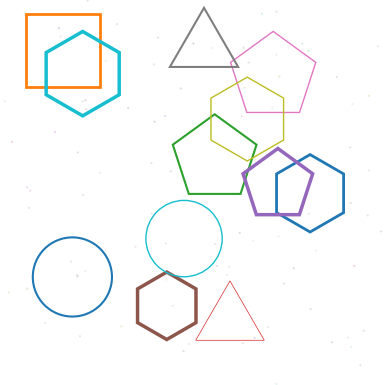[{"shape": "circle", "thickness": 1.5, "radius": 0.51, "center": [0.188, 0.281]}, {"shape": "hexagon", "thickness": 2, "radius": 0.5, "center": [0.805, 0.498]}, {"shape": "square", "thickness": 2, "radius": 0.48, "center": [0.163, 0.869]}, {"shape": "pentagon", "thickness": 1.5, "radius": 0.57, "center": [0.558, 0.589]}, {"shape": "triangle", "thickness": 0.5, "radius": 0.51, "center": [0.597, 0.168]}, {"shape": "pentagon", "thickness": 2.5, "radius": 0.48, "center": [0.722, 0.519]}, {"shape": "hexagon", "thickness": 2.5, "radius": 0.44, "center": [0.433, 0.206]}, {"shape": "pentagon", "thickness": 1, "radius": 0.58, "center": [0.71, 0.802]}, {"shape": "triangle", "thickness": 1.5, "radius": 0.51, "center": [0.53, 0.877]}, {"shape": "hexagon", "thickness": 1, "radius": 0.54, "center": [0.642, 0.691]}, {"shape": "circle", "thickness": 1, "radius": 0.5, "center": [0.478, 0.38]}, {"shape": "hexagon", "thickness": 2.5, "radius": 0.55, "center": [0.215, 0.809]}]